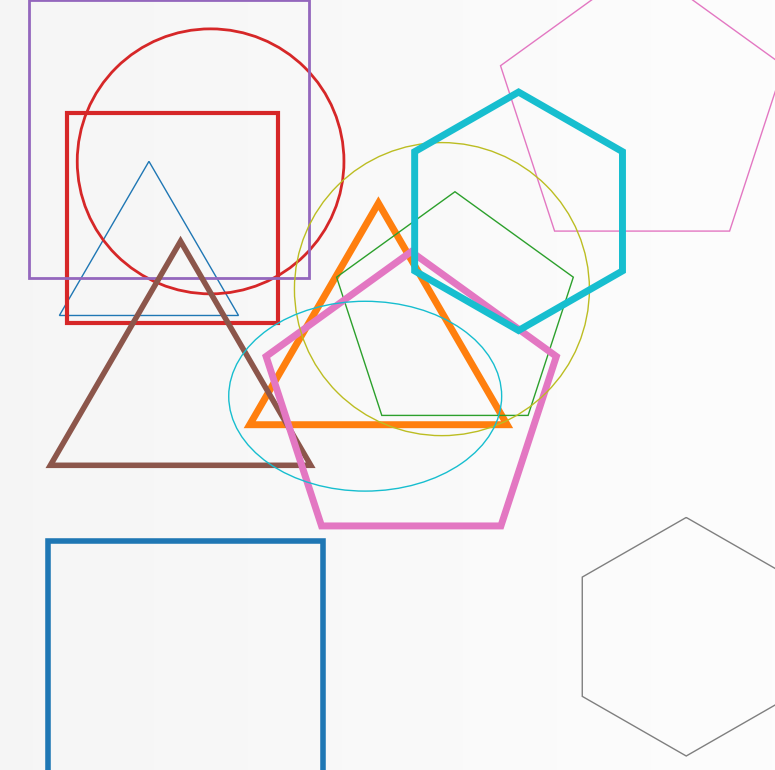[{"shape": "square", "thickness": 2, "radius": 0.88, "center": [0.239, 0.121]}, {"shape": "triangle", "thickness": 0.5, "radius": 0.67, "center": [0.192, 0.657]}, {"shape": "triangle", "thickness": 2.5, "radius": 0.96, "center": [0.488, 0.544]}, {"shape": "pentagon", "thickness": 0.5, "radius": 0.8, "center": [0.587, 0.59]}, {"shape": "square", "thickness": 1.5, "radius": 0.68, "center": [0.223, 0.717]}, {"shape": "circle", "thickness": 1, "radius": 0.86, "center": [0.272, 0.79]}, {"shape": "square", "thickness": 1, "radius": 0.9, "center": [0.218, 0.82]}, {"shape": "triangle", "thickness": 2, "radius": 0.97, "center": [0.233, 0.493]}, {"shape": "pentagon", "thickness": 0.5, "radius": 0.96, "center": [0.829, 0.855]}, {"shape": "pentagon", "thickness": 2.5, "radius": 0.98, "center": [0.531, 0.476]}, {"shape": "hexagon", "thickness": 0.5, "radius": 0.77, "center": [0.885, 0.173]}, {"shape": "circle", "thickness": 0.5, "radius": 0.95, "center": [0.57, 0.625]}, {"shape": "oval", "thickness": 0.5, "radius": 0.88, "center": [0.471, 0.485]}, {"shape": "hexagon", "thickness": 2.5, "radius": 0.77, "center": [0.669, 0.726]}]